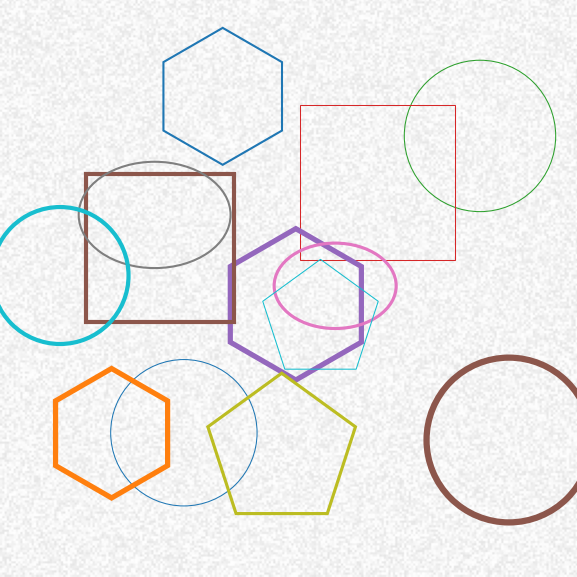[{"shape": "circle", "thickness": 0.5, "radius": 0.63, "center": [0.318, 0.25]}, {"shape": "hexagon", "thickness": 1, "radius": 0.59, "center": [0.386, 0.832]}, {"shape": "hexagon", "thickness": 2.5, "radius": 0.56, "center": [0.193, 0.249]}, {"shape": "circle", "thickness": 0.5, "radius": 0.66, "center": [0.831, 0.764]}, {"shape": "square", "thickness": 0.5, "radius": 0.67, "center": [0.653, 0.683]}, {"shape": "hexagon", "thickness": 2.5, "radius": 0.66, "center": [0.512, 0.472]}, {"shape": "circle", "thickness": 3, "radius": 0.71, "center": [0.881, 0.237]}, {"shape": "square", "thickness": 2, "radius": 0.64, "center": [0.277, 0.569]}, {"shape": "oval", "thickness": 1.5, "radius": 0.53, "center": [0.58, 0.504]}, {"shape": "oval", "thickness": 1, "radius": 0.66, "center": [0.268, 0.627]}, {"shape": "pentagon", "thickness": 1.5, "radius": 0.67, "center": [0.488, 0.219]}, {"shape": "pentagon", "thickness": 0.5, "radius": 0.53, "center": [0.555, 0.445]}, {"shape": "circle", "thickness": 2, "radius": 0.59, "center": [0.104, 0.522]}]